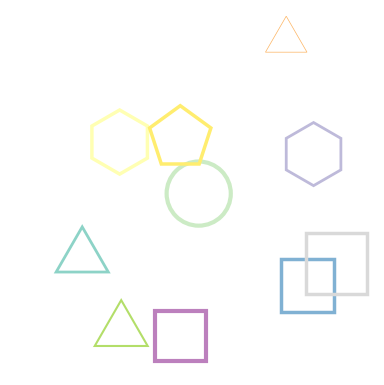[{"shape": "triangle", "thickness": 2, "radius": 0.39, "center": [0.214, 0.333]}, {"shape": "hexagon", "thickness": 2.5, "radius": 0.42, "center": [0.311, 0.631]}, {"shape": "hexagon", "thickness": 2, "radius": 0.41, "center": [0.814, 0.6]}, {"shape": "square", "thickness": 2.5, "radius": 0.35, "center": [0.799, 0.257]}, {"shape": "triangle", "thickness": 0.5, "radius": 0.31, "center": [0.743, 0.896]}, {"shape": "triangle", "thickness": 1.5, "radius": 0.4, "center": [0.315, 0.141]}, {"shape": "square", "thickness": 2.5, "radius": 0.4, "center": [0.875, 0.315]}, {"shape": "square", "thickness": 3, "radius": 0.33, "center": [0.469, 0.128]}, {"shape": "circle", "thickness": 3, "radius": 0.42, "center": [0.516, 0.497]}, {"shape": "pentagon", "thickness": 2.5, "radius": 0.42, "center": [0.468, 0.642]}]